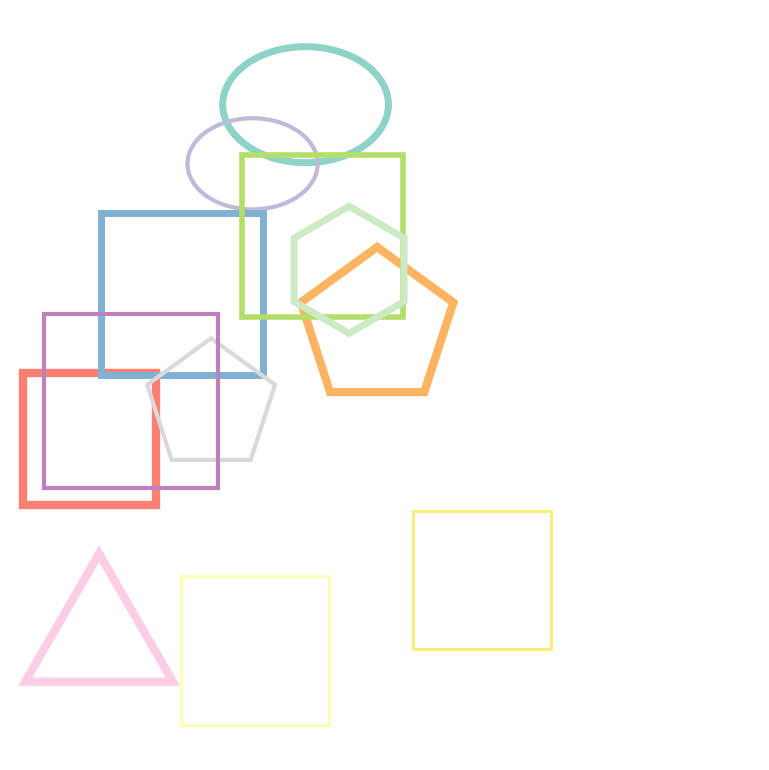[{"shape": "oval", "thickness": 2.5, "radius": 0.54, "center": [0.397, 0.864]}, {"shape": "square", "thickness": 1, "radius": 0.48, "center": [0.331, 0.155]}, {"shape": "oval", "thickness": 1.5, "radius": 0.42, "center": [0.328, 0.787]}, {"shape": "square", "thickness": 3, "radius": 0.43, "center": [0.116, 0.43]}, {"shape": "square", "thickness": 2.5, "radius": 0.53, "center": [0.237, 0.618]}, {"shape": "pentagon", "thickness": 3, "radius": 0.52, "center": [0.49, 0.575]}, {"shape": "square", "thickness": 2, "radius": 0.52, "center": [0.418, 0.693]}, {"shape": "triangle", "thickness": 3, "radius": 0.55, "center": [0.129, 0.17]}, {"shape": "pentagon", "thickness": 1.5, "radius": 0.44, "center": [0.274, 0.473]}, {"shape": "square", "thickness": 1.5, "radius": 0.57, "center": [0.17, 0.479]}, {"shape": "hexagon", "thickness": 2.5, "radius": 0.41, "center": [0.453, 0.65]}, {"shape": "square", "thickness": 1, "radius": 0.45, "center": [0.626, 0.247]}]